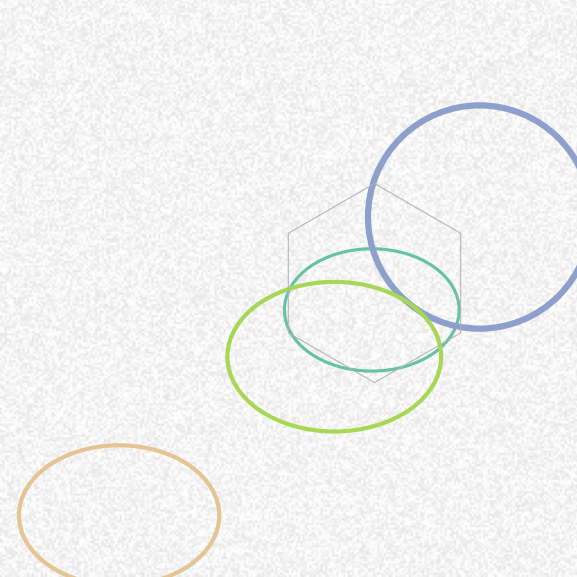[{"shape": "oval", "thickness": 1.5, "radius": 0.76, "center": [0.644, 0.462]}, {"shape": "circle", "thickness": 3, "radius": 0.97, "center": [0.83, 0.623]}, {"shape": "oval", "thickness": 2, "radius": 0.93, "center": [0.579, 0.381]}, {"shape": "oval", "thickness": 2, "radius": 0.87, "center": [0.206, 0.107]}, {"shape": "hexagon", "thickness": 0.5, "radius": 0.86, "center": [0.648, 0.509]}]